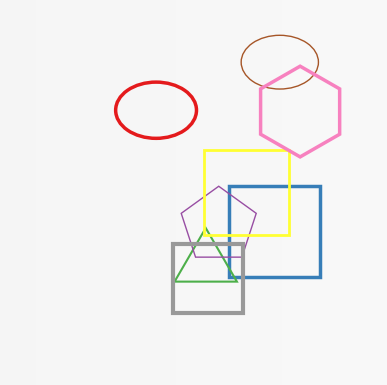[{"shape": "oval", "thickness": 2.5, "radius": 0.52, "center": [0.403, 0.714]}, {"shape": "square", "thickness": 2.5, "radius": 0.59, "center": [0.708, 0.399]}, {"shape": "triangle", "thickness": 1.5, "radius": 0.46, "center": [0.531, 0.315]}, {"shape": "pentagon", "thickness": 1, "radius": 0.51, "center": [0.564, 0.414]}, {"shape": "square", "thickness": 2, "radius": 0.55, "center": [0.637, 0.5]}, {"shape": "oval", "thickness": 1, "radius": 0.5, "center": [0.722, 0.839]}, {"shape": "hexagon", "thickness": 2.5, "radius": 0.59, "center": [0.775, 0.71]}, {"shape": "square", "thickness": 3, "radius": 0.45, "center": [0.537, 0.275]}]